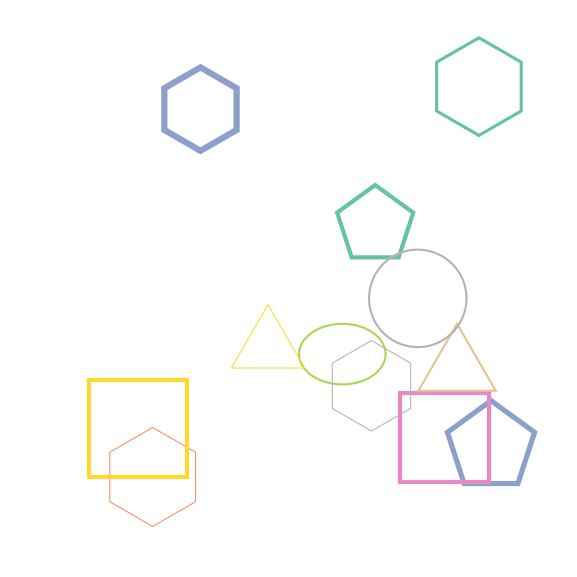[{"shape": "pentagon", "thickness": 2, "radius": 0.35, "center": [0.65, 0.609]}, {"shape": "hexagon", "thickness": 1.5, "radius": 0.42, "center": [0.829, 0.849]}, {"shape": "hexagon", "thickness": 0.5, "radius": 0.43, "center": [0.264, 0.173]}, {"shape": "hexagon", "thickness": 3, "radius": 0.36, "center": [0.347, 0.81]}, {"shape": "pentagon", "thickness": 2.5, "radius": 0.4, "center": [0.85, 0.226]}, {"shape": "square", "thickness": 2, "radius": 0.38, "center": [0.77, 0.241]}, {"shape": "oval", "thickness": 1, "radius": 0.37, "center": [0.593, 0.386]}, {"shape": "triangle", "thickness": 0.5, "radius": 0.37, "center": [0.464, 0.398]}, {"shape": "square", "thickness": 2, "radius": 0.42, "center": [0.239, 0.257]}, {"shape": "triangle", "thickness": 1, "radius": 0.39, "center": [0.791, 0.361]}, {"shape": "hexagon", "thickness": 0.5, "radius": 0.39, "center": [0.643, 0.331]}, {"shape": "circle", "thickness": 1, "radius": 0.42, "center": [0.723, 0.482]}]